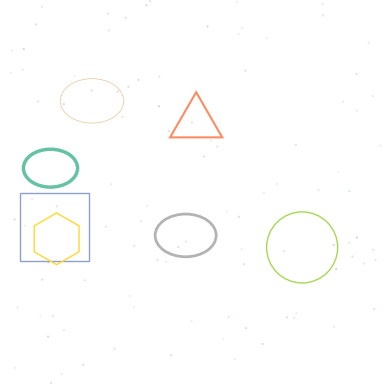[{"shape": "oval", "thickness": 2.5, "radius": 0.35, "center": [0.131, 0.563]}, {"shape": "triangle", "thickness": 1.5, "radius": 0.39, "center": [0.51, 0.682]}, {"shape": "square", "thickness": 1, "radius": 0.44, "center": [0.142, 0.41]}, {"shape": "circle", "thickness": 1, "radius": 0.46, "center": [0.785, 0.357]}, {"shape": "hexagon", "thickness": 1, "radius": 0.34, "center": [0.147, 0.38]}, {"shape": "oval", "thickness": 0.5, "radius": 0.41, "center": [0.239, 0.738]}, {"shape": "oval", "thickness": 2, "radius": 0.4, "center": [0.482, 0.389]}]